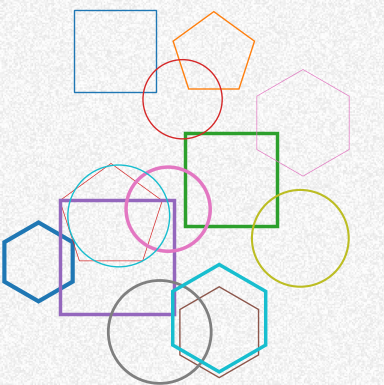[{"shape": "square", "thickness": 1, "radius": 0.53, "center": [0.299, 0.868]}, {"shape": "hexagon", "thickness": 3, "radius": 0.51, "center": [0.1, 0.32]}, {"shape": "pentagon", "thickness": 1, "radius": 0.56, "center": [0.555, 0.859]}, {"shape": "square", "thickness": 2.5, "radius": 0.6, "center": [0.6, 0.534]}, {"shape": "pentagon", "thickness": 0.5, "radius": 0.7, "center": [0.288, 0.436]}, {"shape": "circle", "thickness": 1, "radius": 0.51, "center": [0.474, 0.742]}, {"shape": "square", "thickness": 2.5, "radius": 0.74, "center": [0.304, 0.332]}, {"shape": "hexagon", "thickness": 1, "radius": 0.59, "center": [0.569, 0.137]}, {"shape": "circle", "thickness": 2.5, "radius": 0.55, "center": [0.437, 0.457]}, {"shape": "hexagon", "thickness": 0.5, "radius": 0.69, "center": [0.787, 0.681]}, {"shape": "circle", "thickness": 2, "radius": 0.67, "center": [0.415, 0.138]}, {"shape": "circle", "thickness": 1.5, "radius": 0.63, "center": [0.78, 0.381]}, {"shape": "circle", "thickness": 1, "radius": 0.66, "center": [0.308, 0.439]}, {"shape": "hexagon", "thickness": 2.5, "radius": 0.7, "center": [0.569, 0.173]}]